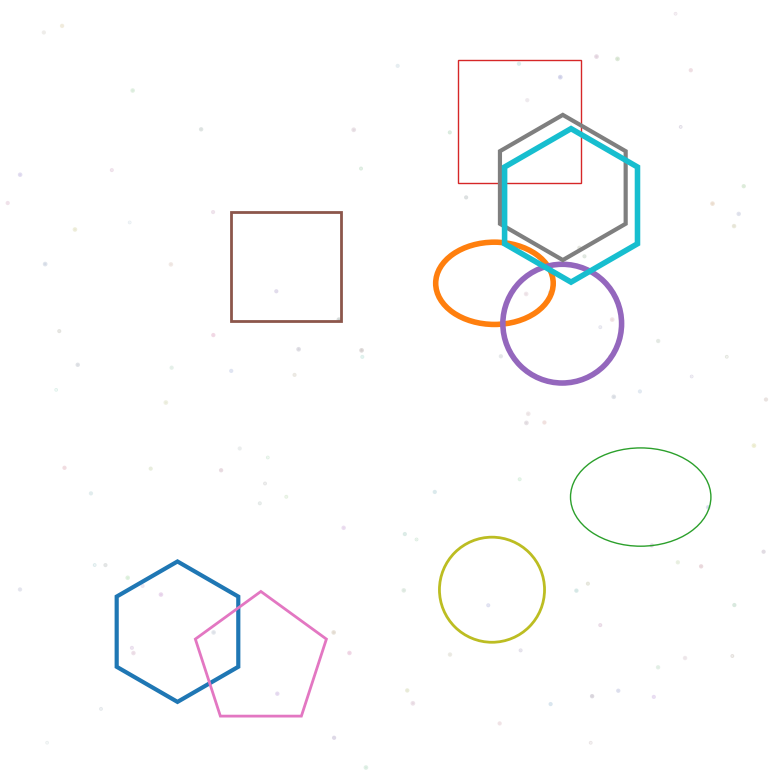[{"shape": "hexagon", "thickness": 1.5, "radius": 0.46, "center": [0.231, 0.18]}, {"shape": "oval", "thickness": 2, "radius": 0.38, "center": [0.642, 0.632]}, {"shape": "oval", "thickness": 0.5, "radius": 0.46, "center": [0.832, 0.354]}, {"shape": "square", "thickness": 0.5, "radius": 0.4, "center": [0.674, 0.842]}, {"shape": "circle", "thickness": 2, "radius": 0.39, "center": [0.73, 0.58]}, {"shape": "square", "thickness": 1, "radius": 0.36, "center": [0.372, 0.654]}, {"shape": "pentagon", "thickness": 1, "radius": 0.45, "center": [0.339, 0.142]}, {"shape": "hexagon", "thickness": 1.5, "radius": 0.47, "center": [0.731, 0.757]}, {"shape": "circle", "thickness": 1, "radius": 0.34, "center": [0.639, 0.234]}, {"shape": "hexagon", "thickness": 2, "radius": 0.5, "center": [0.742, 0.733]}]